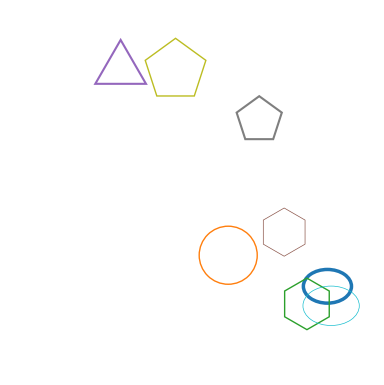[{"shape": "oval", "thickness": 2.5, "radius": 0.31, "center": [0.85, 0.256]}, {"shape": "circle", "thickness": 1, "radius": 0.38, "center": [0.593, 0.337]}, {"shape": "hexagon", "thickness": 1, "radius": 0.33, "center": [0.797, 0.211]}, {"shape": "triangle", "thickness": 1.5, "radius": 0.38, "center": [0.313, 0.82]}, {"shape": "hexagon", "thickness": 0.5, "radius": 0.31, "center": [0.738, 0.397]}, {"shape": "pentagon", "thickness": 1.5, "radius": 0.31, "center": [0.673, 0.688]}, {"shape": "pentagon", "thickness": 1, "radius": 0.41, "center": [0.456, 0.818]}, {"shape": "oval", "thickness": 0.5, "radius": 0.37, "center": [0.86, 0.206]}]